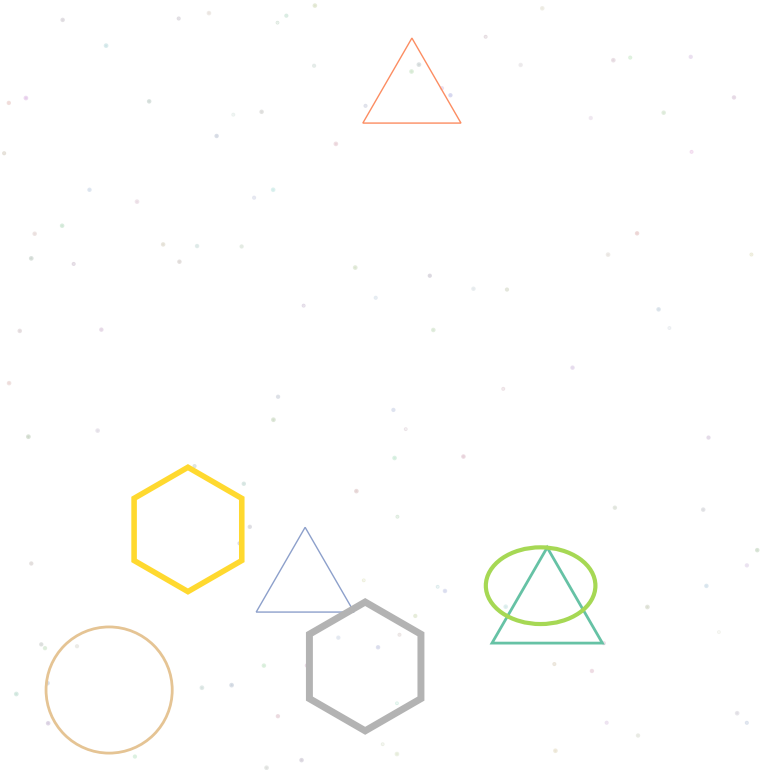[{"shape": "triangle", "thickness": 1, "radius": 0.41, "center": [0.711, 0.206]}, {"shape": "triangle", "thickness": 0.5, "radius": 0.37, "center": [0.535, 0.877]}, {"shape": "triangle", "thickness": 0.5, "radius": 0.37, "center": [0.396, 0.242]}, {"shape": "oval", "thickness": 1.5, "radius": 0.36, "center": [0.702, 0.239]}, {"shape": "hexagon", "thickness": 2, "radius": 0.4, "center": [0.244, 0.312]}, {"shape": "circle", "thickness": 1, "radius": 0.41, "center": [0.142, 0.104]}, {"shape": "hexagon", "thickness": 2.5, "radius": 0.42, "center": [0.474, 0.135]}]